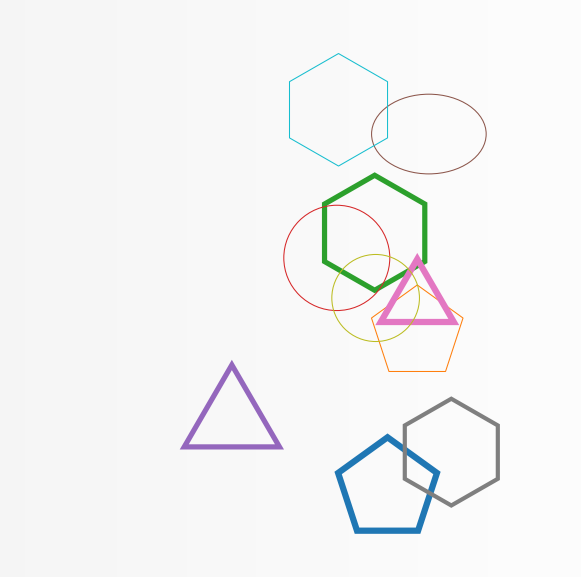[{"shape": "pentagon", "thickness": 3, "radius": 0.45, "center": [0.667, 0.153]}, {"shape": "pentagon", "thickness": 0.5, "radius": 0.41, "center": [0.718, 0.423]}, {"shape": "hexagon", "thickness": 2.5, "radius": 0.5, "center": [0.645, 0.596]}, {"shape": "circle", "thickness": 0.5, "radius": 0.46, "center": [0.579, 0.553]}, {"shape": "triangle", "thickness": 2.5, "radius": 0.47, "center": [0.399, 0.273]}, {"shape": "oval", "thickness": 0.5, "radius": 0.49, "center": [0.738, 0.767]}, {"shape": "triangle", "thickness": 3, "radius": 0.36, "center": [0.718, 0.478]}, {"shape": "hexagon", "thickness": 2, "radius": 0.46, "center": [0.776, 0.216]}, {"shape": "circle", "thickness": 0.5, "radius": 0.38, "center": [0.646, 0.483]}, {"shape": "hexagon", "thickness": 0.5, "radius": 0.49, "center": [0.582, 0.809]}]